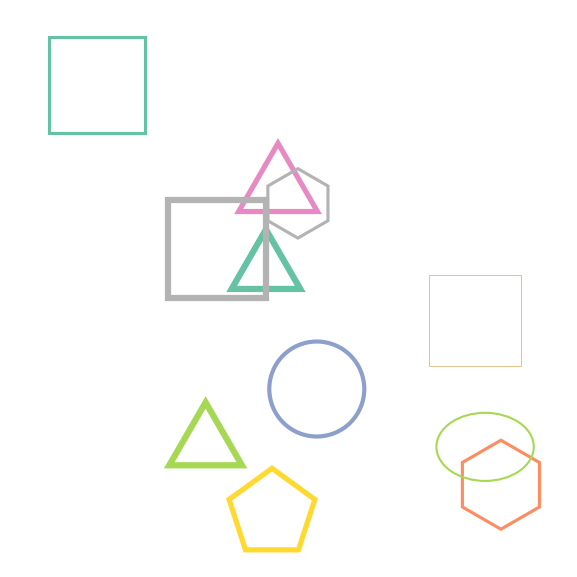[{"shape": "square", "thickness": 1.5, "radius": 0.41, "center": [0.168, 0.852]}, {"shape": "triangle", "thickness": 3, "radius": 0.34, "center": [0.461, 0.533]}, {"shape": "hexagon", "thickness": 1.5, "radius": 0.39, "center": [0.867, 0.16]}, {"shape": "circle", "thickness": 2, "radius": 0.41, "center": [0.549, 0.326]}, {"shape": "triangle", "thickness": 2.5, "radius": 0.39, "center": [0.481, 0.672]}, {"shape": "oval", "thickness": 1, "radius": 0.42, "center": [0.84, 0.225]}, {"shape": "triangle", "thickness": 3, "radius": 0.36, "center": [0.356, 0.23]}, {"shape": "pentagon", "thickness": 2.5, "radius": 0.39, "center": [0.471, 0.11]}, {"shape": "square", "thickness": 0.5, "radius": 0.4, "center": [0.822, 0.444]}, {"shape": "square", "thickness": 3, "radius": 0.43, "center": [0.376, 0.568]}, {"shape": "hexagon", "thickness": 1.5, "radius": 0.3, "center": [0.516, 0.647]}]